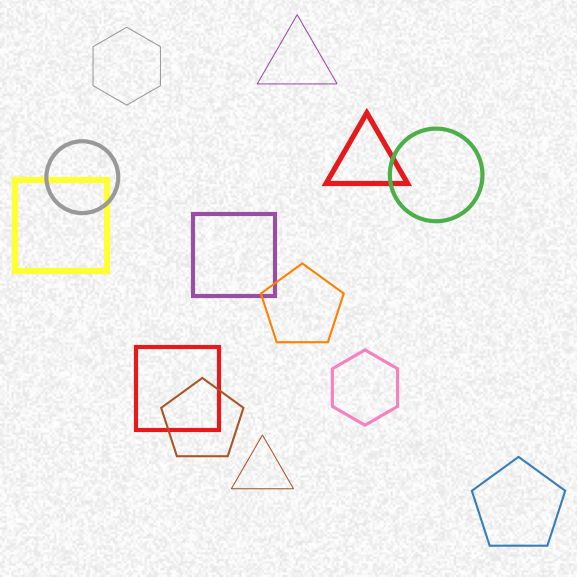[{"shape": "square", "thickness": 2, "radius": 0.36, "center": [0.307, 0.326]}, {"shape": "triangle", "thickness": 2.5, "radius": 0.41, "center": [0.635, 0.722]}, {"shape": "pentagon", "thickness": 1, "radius": 0.43, "center": [0.898, 0.123]}, {"shape": "circle", "thickness": 2, "radius": 0.4, "center": [0.755, 0.696]}, {"shape": "square", "thickness": 2, "radius": 0.35, "center": [0.405, 0.557]}, {"shape": "triangle", "thickness": 0.5, "radius": 0.4, "center": [0.515, 0.894]}, {"shape": "pentagon", "thickness": 1, "radius": 0.38, "center": [0.523, 0.468]}, {"shape": "square", "thickness": 3, "radius": 0.4, "center": [0.106, 0.609]}, {"shape": "pentagon", "thickness": 1, "radius": 0.37, "center": [0.35, 0.27]}, {"shape": "triangle", "thickness": 0.5, "radius": 0.31, "center": [0.454, 0.184]}, {"shape": "hexagon", "thickness": 1.5, "radius": 0.33, "center": [0.632, 0.328]}, {"shape": "hexagon", "thickness": 0.5, "radius": 0.34, "center": [0.219, 0.885]}, {"shape": "circle", "thickness": 2, "radius": 0.31, "center": [0.143, 0.692]}]